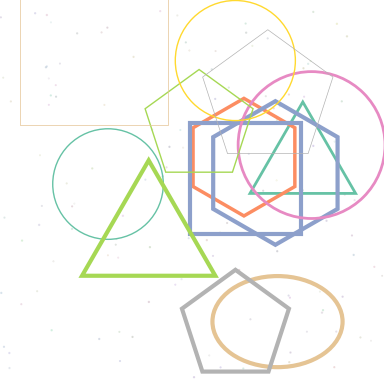[{"shape": "triangle", "thickness": 2, "radius": 0.79, "center": [0.786, 0.577]}, {"shape": "circle", "thickness": 1, "radius": 0.72, "center": [0.281, 0.522]}, {"shape": "hexagon", "thickness": 2.5, "radius": 0.76, "center": [0.634, 0.592]}, {"shape": "hexagon", "thickness": 3, "radius": 0.93, "center": [0.715, 0.551]}, {"shape": "square", "thickness": 3, "radius": 0.72, "center": [0.638, 0.537]}, {"shape": "circle", "thickness": 2, "radius": 0.95, "center": [0.809, 0.623]}, {"shape": "pentagon", "thickness": 1, "radius": 0.74, "center": [0.517, 0.672]}, {"shape": "triangle", "thickness": 3, "radius": 1.0, "center": [0.386, 0.384]}, {"shape": "circle", "thickness": 1, "radius": 0.78, "center": [0.611, 0.843]}, {"shape": "oval", "thickness": 3, "radius": 0.84, "center": [0.721, 0.165]}, {"shape": "square", "thickness": 0.5, "radius": 0.96, "center": [0.244, 0.868]}, {"shape": "pentagon", "thickness": 0.5, "radius": 0.89, "center": [0.696, 0.745]}, {"shape": "pentagon", "thickness": 3, "radius": 0.73, "center": [0.612, 0.153]}]